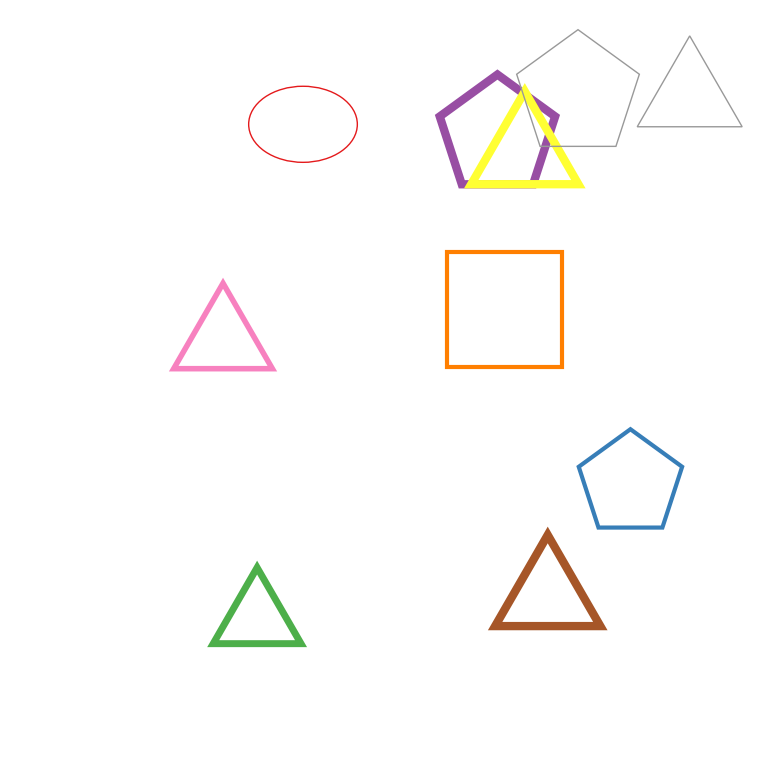[{"shape": "oval", "thickness": 0.5, "radius": 0.35, "center": [0.394, 0.839]}, {"shape": "pentagon", "thickness": 1.5, "radius": 0.35, "center": [0.819, 0.372]}, {"shape": "triangle", "thickness": 2.5, "radius": 0.33, "center": [0.334, 0.197]}, {"shape": "pentagon", "thickness": 3, "radius": 0.39, "center": [0.646, 0.824]}, {"shape": "square", "thickness": 1.5, "radius": 0.37, "center": [0.656, 0.598]}, {"shape": "triangle", "thickness": 3, "radius": 0.4, "center": [0.682, 0.801]}, {"shape": "triangle", "thickness": 3, "radius": 0.39, "center": [0.711, 0.226]}, {"shape": "triangle", "thickness": 2, "radius": 0.37, "center": [0.29, 0.558]}, {"shape": "pentagon", "thickness": 0.5, "radius": 0.42, "center": [0.751, 0.878]}, {"shape": "triangle", "thickness": 0.5, "radius": 0.39, "center": [0.896, 0.875]}]